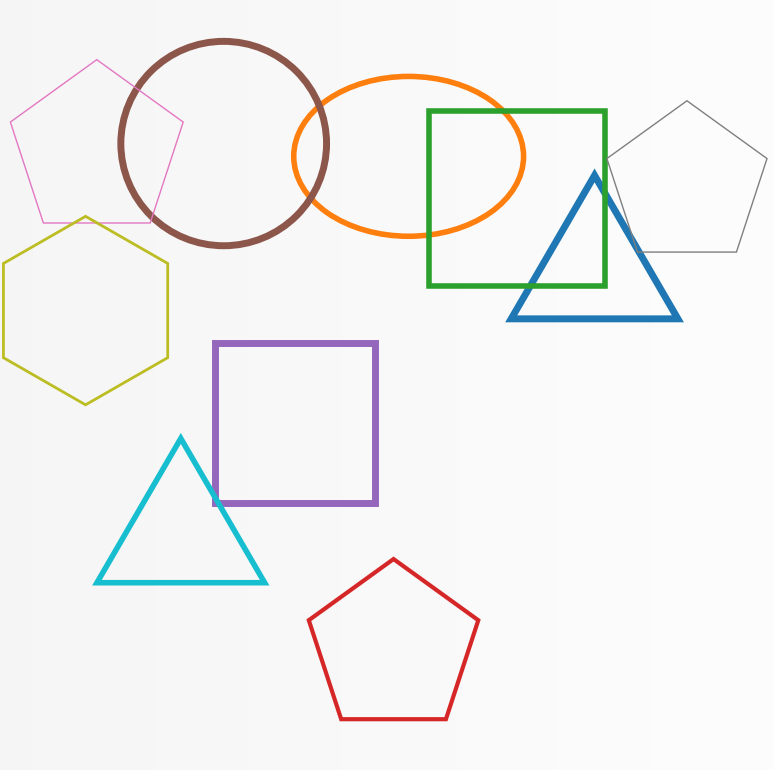[{"shape": "triangle", "thickness": 2.5, "radius": 0.62, "center": [0.767, 0.648]}, {"shape": "oval", "thickness": 2, "radius": 0.74, "center": [0.527, 0.797]}, {"shape": "square", "thickness": 2, "radius": 0.57, "center": [0.667, 0.742]}, {"shape": "pentagon", "thickness": 1.5, "radius": 0.57, "center": [0.508, 0.159]}, {"shape": "square", "thickness": 2.5, "radius": 0.52, "center": [0.381, 0.451]}, {"shape": "circle", "thickness": 2.5, "radius": 0.66, "center": [0.289, 0.814]}, {"shape": "pentagon", "thickness": 0.5, "radius": 0.59, "center": [0.125, 0.805]}, {"shape": "pentagon", "thickness": 0.5, "radius": 0.54, "center": [0.886, 0.761]}, {"shape": "hexagon", "thickness": 1, "radius": 0.61, "center": [0.11, 0.597]}, {"shape": "triangle", "thickness": 2, "radius": 0.62, "center": [0.233, 0.306]}]